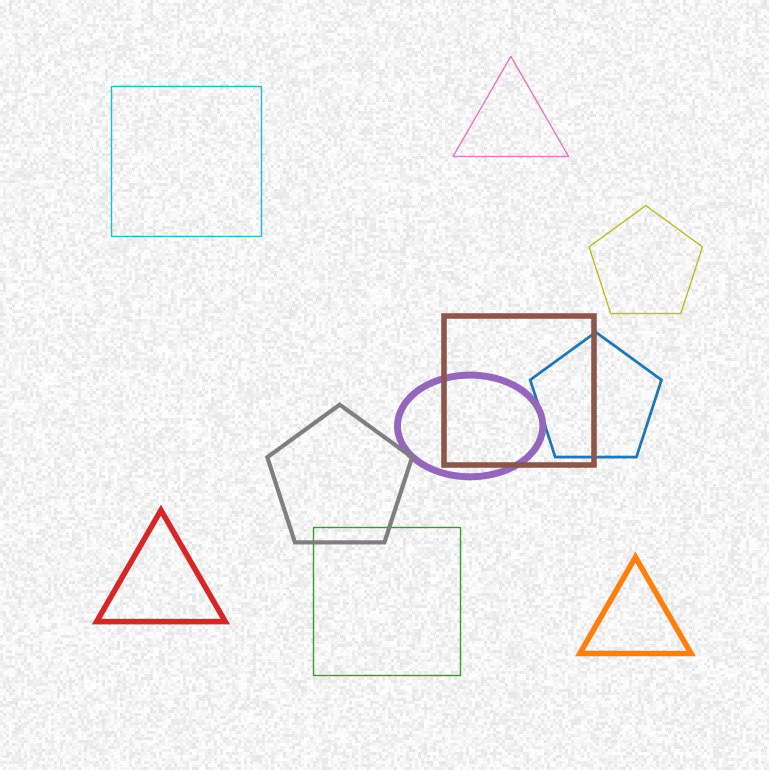[{"shape": "pentagon", "thickness": 1, "radius": 0.45, "center": [0.774, 0.479]}, {"shape": "triangle", "thickness": 2, "radius": 0.42, "center": [0.825, 0.193]}, {"shape": "square", "thickness": 0.5, "radius": 0.48, "center": [0.502, 0.219]}, {"shape": "triangle", "thickness": 2, "radius": 0.48, "center": [0.209, 0.241]}, {"shape": "oval", "thickness": 2.5, "radius": 0.47, "center": [0.611, 0.447]}, {"shape": "square", "thickness": 2, "radius": 0.49, "center": [0.675, 0.493]}, {"shape": "triangle", "thickness": 0.5, "radius": 0.43, "center": [0.663, 0.84]}, {"shape": "pentagon", "thickness": 1.5, "radius": 0.49, "center": [0.441, 0.376]}, {"shape": "pentagon", "thickness": 0.5, "radius": 0.39, "center": [0.839, 0.655]}, {"shape": "square", "thickness": 0.5, "radius": 0.49, "center": [0.241, 0.791]}]